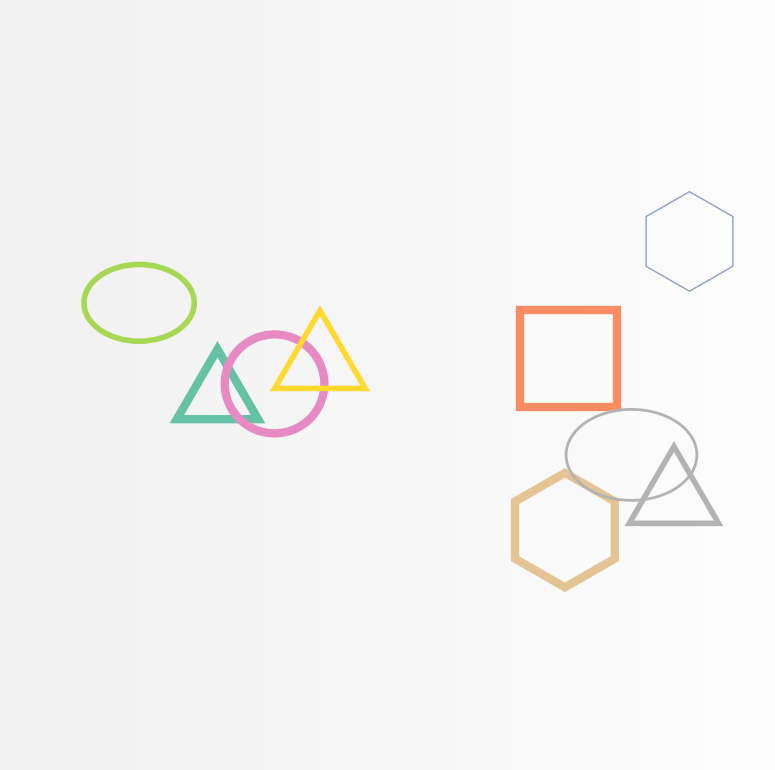[{"shape": "triangle", "thickness": 3, "radius": 0.3, "center": [0.281, 0.486]}, {"shape": "square", "thickness": 3, "radius": 0.31, "center": [0.734, 0.534]}, {"shape": "hexagon", "thickness": 0.5, "radius": 0.32, "center": [0.89, 0.686]}, {"shape": "circle", "thickness": 3, "radius": 0.32, "center": [0.354, 0.501]}, {"shape": "oval", "thickness": 2, "radius": 0.36, "center": [0.179, 0.607]}, {"shape": "triangle", "thickness": 2, "radius": 0.34, "center": [0.413, 0.529]}, {"shape": "hexagon", "thickness": 3, "radius": 0.37, "center": [0.729, 0.312]}, {"shape": "triangle", "thickness": 2, "radius": 0.33, "center": [0.87, 0.354]}, {"shape": "oval", "thickness": 1, "radius": 0.42, "center": [0.815, 0.409]}]